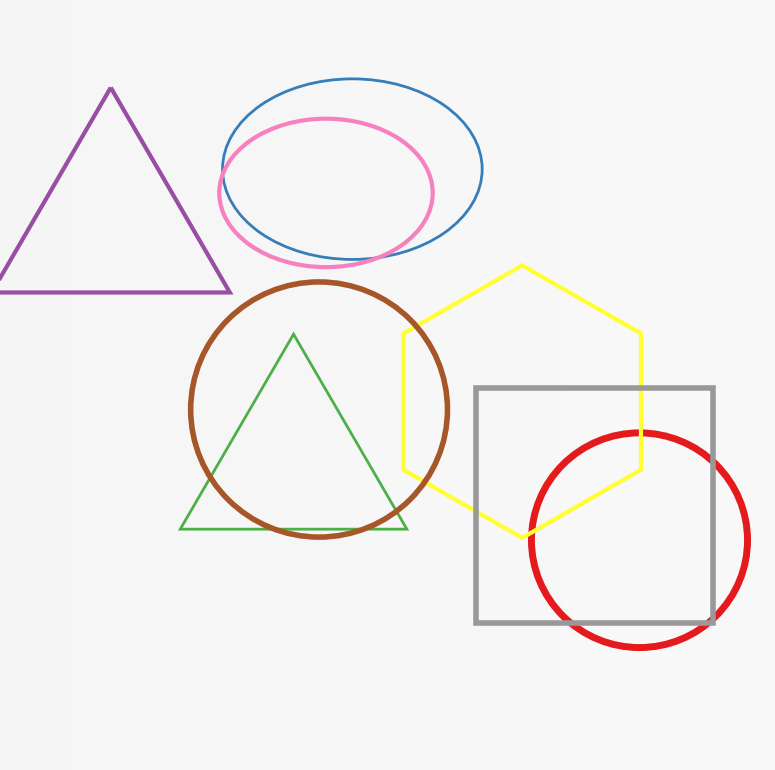[{"shape": "circle", "thickness": 2.5, "radius": 0.7, "center": [0.825, 0.298]}, {"shape": "oval", "thickness": 1, "radius": 0.84, "center": [0.455, 0.78]}, {"shape": "triangle", "thickness": 1, "radius": 0.84, "center": [0.379, 0.397]}, {"shape": "triangle", "thickness": 1.5, "radius": 0.89, "center": [0.143, 0.709]}, {"shape": "hexagon", "thickness": 1.5, "radius": 0.89, "center": [0.674, 0.478]}, {"shape": "circle", "thickness": 2, "radius": 0.83, "center": [0.412, 0.468]}, {"shape": "oval", "thickness": 1.5, "radius": 0.69, "center": [0.421, 0.749]}, {"shape": "square", "thickness": 2, "radius": 0.77, "center": [0.767, 0.344]}]